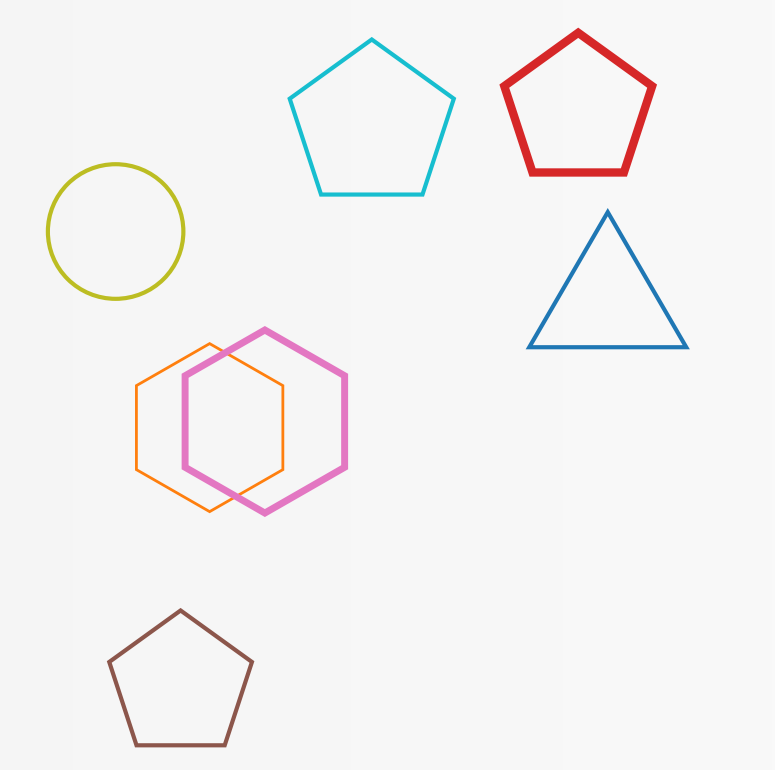[{"shape": "triangle", "thickness": 1.5, "radius": 0.58, "center": [0.784, 0.608]}, {"shape": "hexagon", "thickness": 1, "radius": 0.55, "center": [0.271, 0.445]}, {"shape": "pentagon", "thickness": 3, "radius": 0.5, "center": [0.746, 0.857]}, {"shape": "pentagon", "thickness": 1.5, "radius": 0.48, "center": [0.233, 0.11]}, {"shape": "hexagon", "thickness": 2.5, "radius": 0.59, "center": [0.342, 0.453]}, {"shape": "circle", "thickness": 1.5, "radius": 0.44, "center": [0.149, 0.699]}, {"shape": "pentagon", "thickness": 1.5, "radius": 0.56, "center": [0.48, 0.837]}]